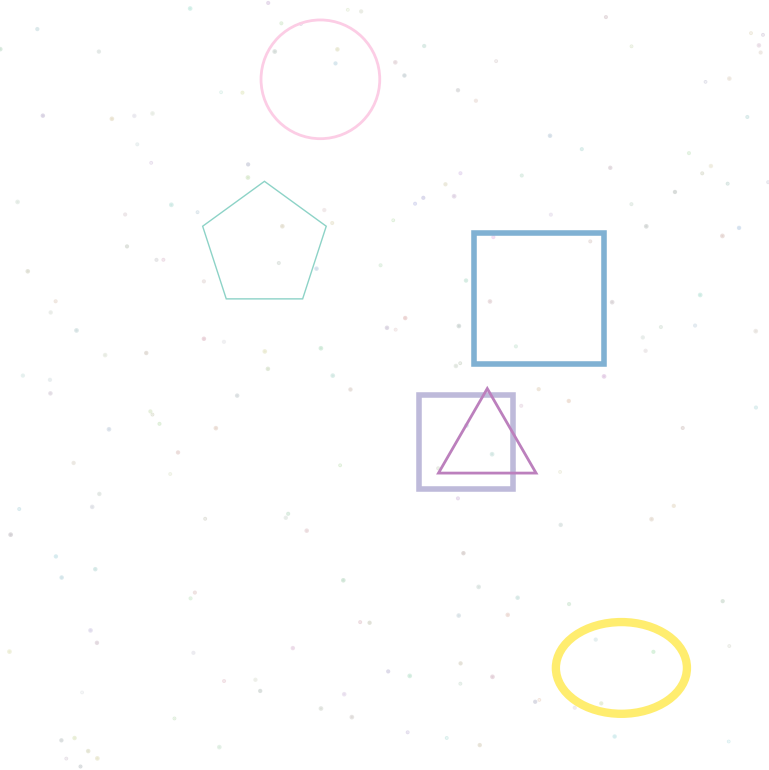[{"shape": "pentagon", "thickness": 0.5, "radius": 0.42, "center": [0.343, 0.68]}, {"shape": "square", "thickness": 2, "radius": 0.31, "center": [0.606, 0.426]}, {"shape": "square", "thickness": 2, "radius": 0.42, "center": [0.7, 0.613]}, {"shape": "circle", "thickness": 1, "radius": 0.39, "center": [0.416, 0.897]}, {"shape": "triangle", "thickness": 1, "radius": 0.37, "center": [0.633, 0.422]}, {"shape": "oval", "thickness": 3, "radius": 0.43, "center": [0.807, 0.133]}]